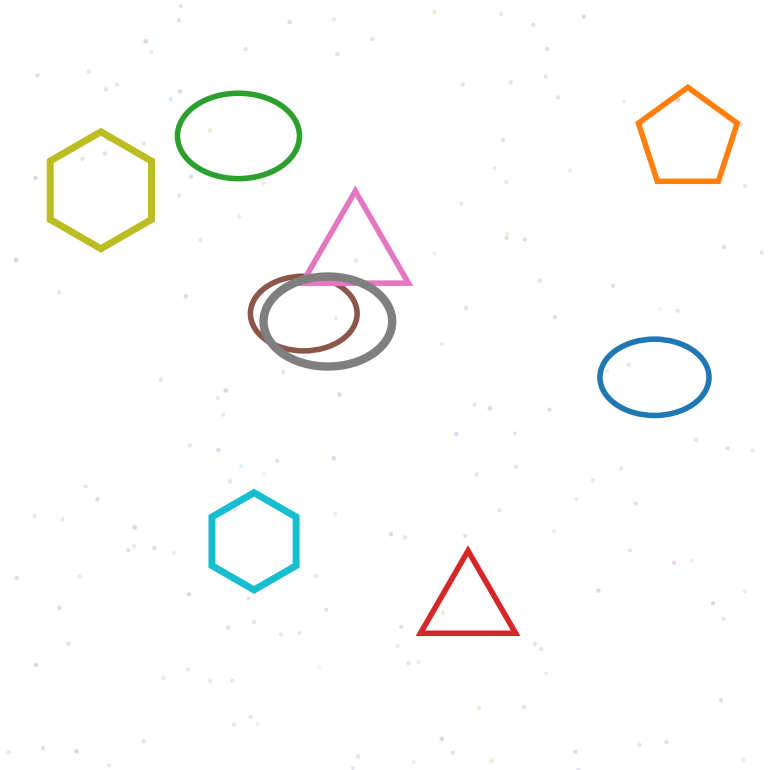[{"shape": "oval", "thickness": 2, "radius": 0.35, "center": [0.85, 0.51]}, {"shape": "pentagon", "thickness": 2, "radius": 0.34, "center": [0.893, 0.819]}, {"shape": "oval", "thickness": 2, "radius": 0.4, "center": [0.31, 0.823]}, {"shape": "triangle", "thickness": 2, "radius": 0.36, "center": [0.608, 0.213]}, {"shape": "oval", "thickness": 2, "radius": 0.35, "center": [0.394, 0.593]}, {"shape": "triangle", "thickness": 2, "radius": 0.4, "center": [0.461, 0.672]}, {"shape": "oval", "thickness": 3, "radius": 0.42, "center": [0.426, 0.582]}, {"shape": "hexagon", "thickness": 2.5, "radius": 0.38, "center": [0.131, 0.753]}, {"shape": "hexagon", "thickness": 2.5, "radius": 0.32, "center": [0.33, 0.297]}]